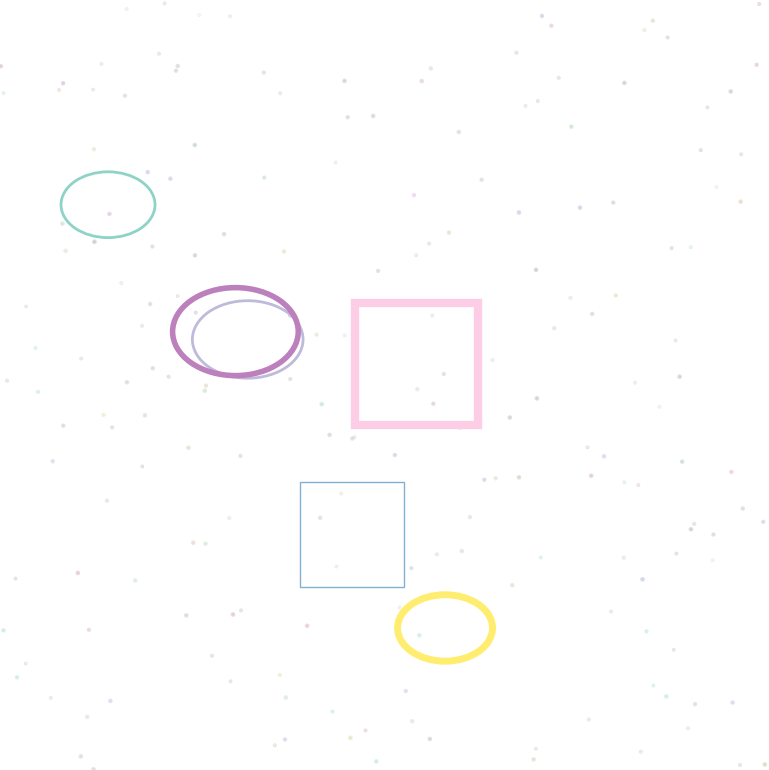[{"shape": "oval", "thickness": 1, "radius": 0.31, "center": [0.14, 0.734]}, {"shape": "oval", "thickness": 1, "radius": 0.36, "center": [0.322, 0.559]}, {"shape": "square", "thickness": 0.5, "radius": 0.34, "center": [0.457, 0.306]}, {"shape": "square", "thickness": 3, "radius": 0.4, "center": [0.541, 0.527]}, {"shape": "oval", "thickness": 2, "radius": 0.41, "center": [0.306, 0.569]}, {"shape": "oval", "thickness": 2.5, "radius": 0.31, "center": [0.578, 0.184]}]